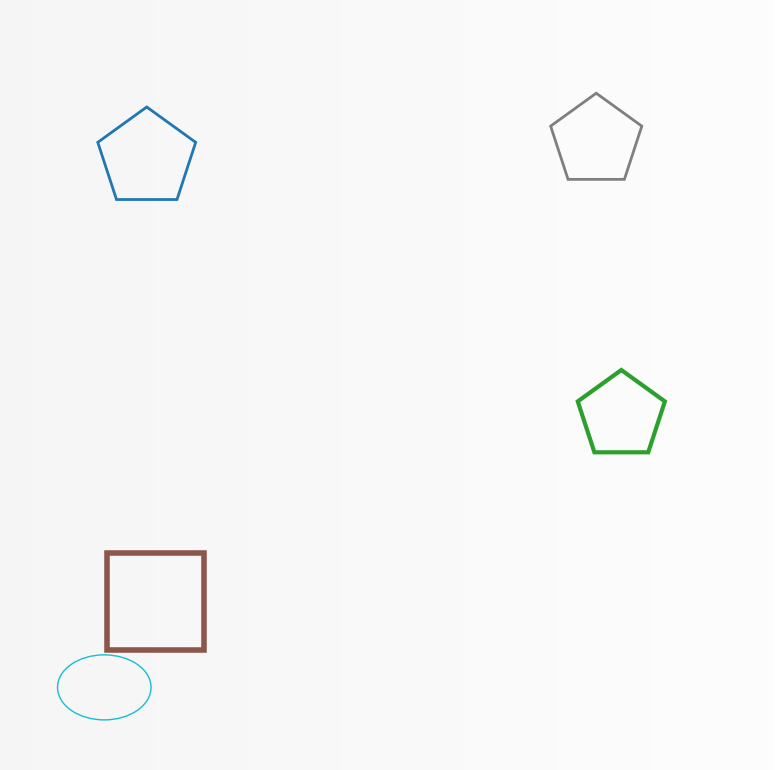[{"shape": "pentagon", "thickness": 1, "radius": 0.33, "center": [0.189, 0.795]}, {"shape": "pentagon", "thickness": 1.5, "radius": 0.3, "center": [0.802, 0.46]}, {"shape": "square", "thickness": 2, "radius": 0.31, "center": [0.201, 0.219]}, {"shape": "pentagon", "thickness": 1, "radius": 0.31, "center": [0.769, 0.817]}, {"shape": "oval", "thickness": 0.5, "radius": 0.3, "center": [0.135, 0.107]}]